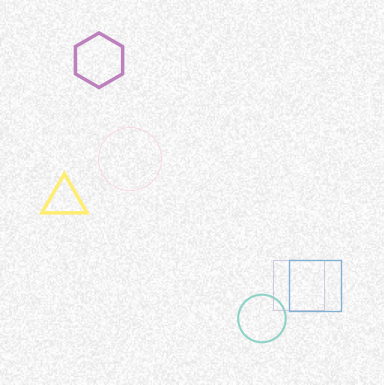[{"shape": "circle", "thickness": 1.5, "radius": 0.31, "center": [0.68, 0.173]}, {"shape": "square", "thickness": 0.5, "radius": 0.33, "center": [0.775, 0.259]}, {"shape": "square", "thickness": 1, "radius": 0.33, "center": [0.819, 0.258]}, {"shape": "circle", "thickness": 0.5, "radius": 0.41, "center": [0.338, 0.587]}, {"shape": "hexagon", "thickness": 2.5, "radius": 0.35, "center": [0.257, 0.844]}, {"shape": "triangle", "thickness": 2.5, "radius": 0.34, "center": [0.167, 0.481]}]